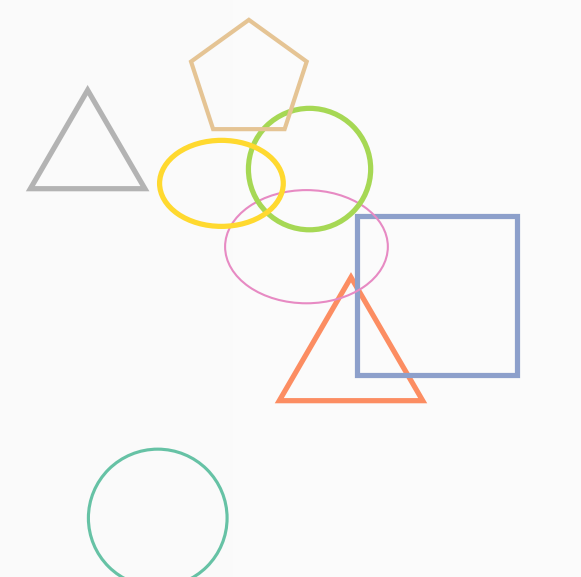[{"shape": "circle", "thickness": 1.5, "radius": 0.6, "center": [0.271, 0.102]}, {"shape": "triangle", "thickness": 2.5, "radius": 0.71, "center": [0.604, 0.377]}, {"shape": "square", "thickness": 2.5, "radius": 0.69, "center": [0.752, 0.487]}, {"shape": "oval", "thickness": 1, "radius": 0.7, "center": [0.527, 0.572]}, {"shape": "circle", "thickness": 2.5, "radius": 0.53, "center": [0.533, 0.706]}, {"shape": "oval", "thickness": 2.5, "radius": 0.53, "center": [0.381, 0.682]}, {"shape": "pentagon", "thickness": 2, "radius": 0.52, "center": [0.428, 0.86]}, {"shape": "triangle", "thickness": 2.5, "radius": 0.57, "center": [0.151, 0.729]}]